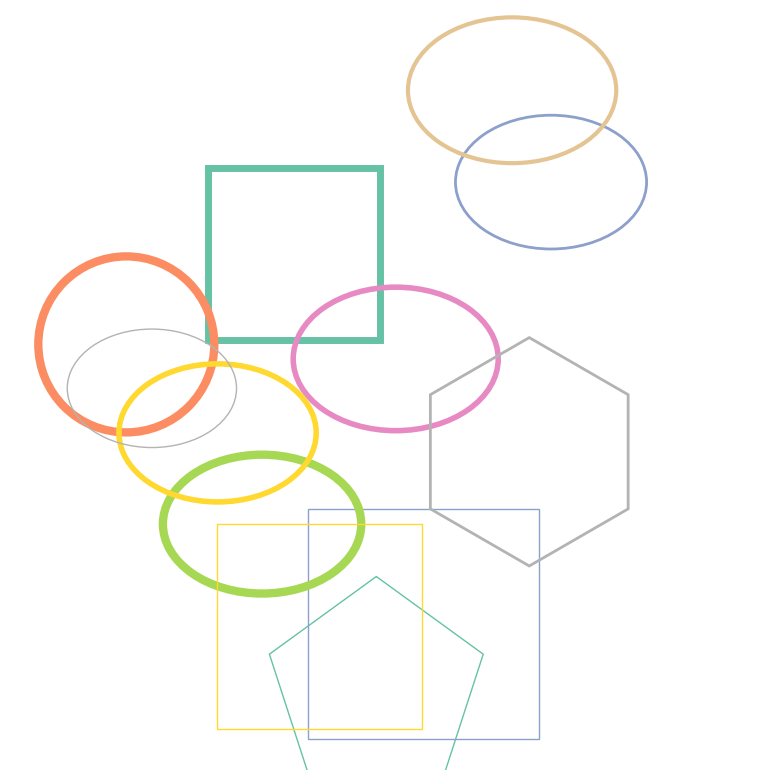[{"shape": "pentagon", "thickness": 0.5, "radius": 0.73, "center": [0.489, 0.105]}, {"shape": "square", "thickness": 2.5, "radius": 0.56, "center": [0.382, 0.67]}, {"shape": "circle", "thickness": 3, "radius": 0.57, "center": [0.164, 0.553]}, {"shape": "oval", "thickness": 1, "radius": 0.62, "center": [0.716, 0.763]}, {"shape": "square", "thickness": 0.5, "radius": 0.75, "center": [0.55, 0.189]}, {"shape": "oval", "thickness": 2, "radius": 0.67, "center": [0.514, 0.534]}, {"shape": "oval", "thickness": 3, "radius": 0.64, "center": [0.34, 0.319]}, {"shape": "oval", "thickness": 2, "radius": 0.64, "center": [0.283, 0.438]}, {"shape": "square", "thickness": 0.5, "radius": 0.67, "center": [0.415, 0.186]}, {"shape": "oval", "thickness": 1.5, "radius": 0.68, "center": [0.665, 0.883]}, {"shape": "oval", "thickness": 0.5, "radius": 0.55, "center": [0.197, 0.496]}, {"shape": "hexagon", "thickness": 1, "radius": 0.74, "center": [0.687, 0.413]}]